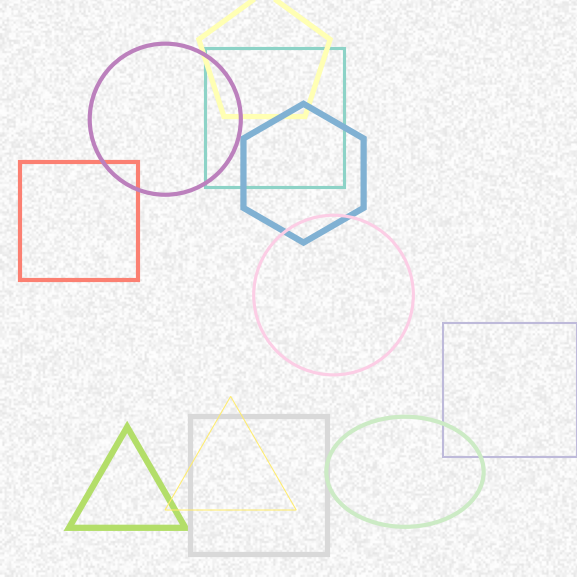[{"shape": "square", "thickness": 1.5, "radius": 0.6, "center": [0.475, 0.796]}, {"shape": "pentagon", "thickness": 2.5, "radius": 0.6, "center": [0.458, 0.894]}, {"shape": "square", "thickness": 1, "radius": 0.58, "center": [0.883, 0.323]}, {"shape": "square", "thickness": 2, "radius": 0.51, "center": [0.137, 0.616]}, {"shape": "hexagon", "thickness": 3, "radius": 0.6, "center": [0.526, 0.699]}, {"shape": "triangle", "thickness": 3, "radius": 0.58, "center": [0.22, 0.143]}, {"shape": "circle", "thickness": 1.5, "radius": 0.69, "center": [0.578, 0.488]}, {"shape": "square", "thickness": 2.5, "radius": 0.6, "center": [0.448, 0.16]}, {"shape": "circle", "thickness": 2, "radius": 0.65, "center": [0.286, 0.793]}, {"shape": "oval", "thickness": 2, "radius": 0.68, "center": [0.701, 0.182]}, {"shape": "triangle", "thickness": 0.5, "radius": 0.66, "center": [0.399, 0.182]}]